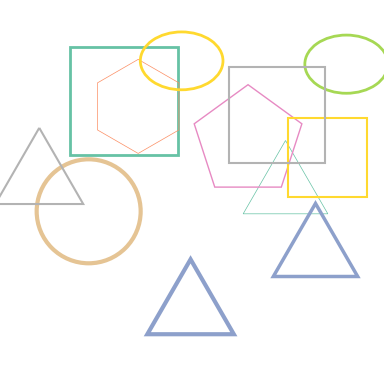[{"shape": "square", "thickness": 2, "radius": 0.7, "center": [0.322, 0.738]}, {"shape": "triangle", "thickness": 0.5, "radius": 0.63, "center": [0.742, 0.508]}, {"shape": "hexagon", "thickness": 0.5, "radius": 0.61, "center": [0.359, 0.724]}, {"shape": "triangle", "thickness": 2.5, "radius": 0.63, "center": [0.819, 0.345]}, {"shape": "triangle", "thickness": 3, "radius": 0.65, "center": [0.495, 0.197]}, {"shape": "pentagon", "thickness": 1, "radius": 0.74, "center": [0.644, 0.633]}, {"shape": "oval", "thickness": 2, "radius": 0.54, "center": [0.9, 0.833]}, {"shape": "oval", "thickness": 2, "radius": 0.54, "center": [0.472, 0.842]}, {"shape": "square", "thickness": 1.5, "radius": 0.51, "center": [0.85, 0.591]}, {"shape": "circle", "thickness": 3, "radius": 0.68, "center": [0.23, 0.451]}, {"shape": "square", "thickness": 1.5, "radius": 0.63, "center": [0.719, 0.701]}, {"shape": "triangle", "thickness": 1.5, "radius": 0.66, "center": [0.102, 0.536]}]